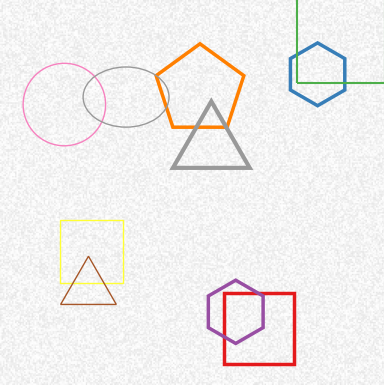[{"shape": "square", "thickness": 2.5, "radius": 0.46, "center": [0.672, 0.146]}, {"shape": "hexagon", "thickness": 2.5, "radius": 0.41, "center": [0.825, 0.807]}, {"shape": "square", "thickness": 1.5, "radius": 0.57, "center": [0.885, 0.899]}, {"shape": "hexagon", "thickness": 2.5, "radius": 0.41, "center": [0.612, 0.19]}, {"shape": "pentagon", "thickness": 2.5, "radius": 0.6, "center": [0.519, 0.766]}, {"shape": "square", "thickness": 1, "radius": 0.41, "center": [0.238, 0.347]}, {"shape": "triangle", "thickness": 1, "radius": 0.42, "center": [0.23, 0.251]}, {"shape": "circle", "thickness": 1, "radius": 0.54, "center": [0.167, 0.728]}, {"shape": "triangle", "thickness": 3, "radius": 0.58, "center": [0.549, 0.622]}, {"shape": "oval", "thickness": 1, "radius": 0.56, "center": [0.327, 0.748]}]